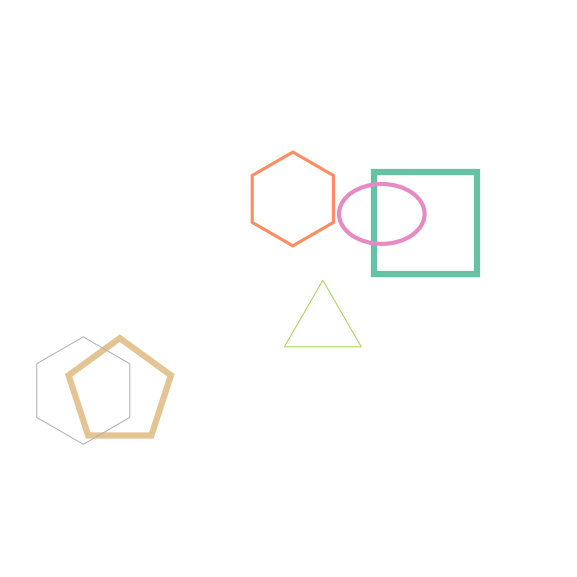[{"shape": "square", "thickness": 3, "radius": 0.44, "center": [0.737, 0.613]}, {"shape": "hexagon", "thickness": 1.5, "radius": 0.41, "center": [0.507, 0.655]}, {"shape": "oval", "thickness": 2, "radius": 0.37, "center": [0.661, 0.629]}, {"shape": "triangle", "thickness": 0.5, "radius": 0.38, "center": [0.559, 0.437]}, {"shape": "pentagon", "thickness": 3, "radius": 0.47, "center": [0.207, 0.32]}, {"shape": "hexagon", "thickness": 0.5, "radius": 0.47, "center": [0.144, 0.323]}]